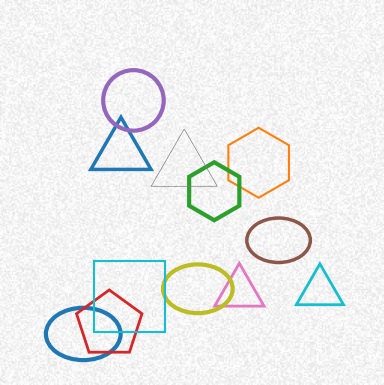[{"shape": "oval", "thickness": 3, "radius": 0.49, "center": [0.216, 0.133]}, {"shape": "triangle", "thickness": 2.5, "radius": 0.45, "center": [0.314, 0.605]}, {"shape": "hexagon", "thickness": 1.5, "radius": 0.45, "center": [0.672, 0.577]}, {"shape": "hexagon", "thickness": 3, "radius": 0.38, "center": [0.556, 0.503]}, {"shape": "pentagon", "thickness": 2, "radius": 0.45, "center": [0.284, 0.158]}, {"shape": "circle", "thickness": 3, "radius": 0.39, "center": [0.347, 0.739]}, {"shape": "oval", "thickness": 2.5, "radius": 0.41, "center": [0.724, 0.376]}, {"shape": "triangle", "thickness": 2, "radius": 0.37, "center": [0.622, 0.242]}, {"shape": "triangle", "thickness": 0.5, "radius": 0.5, "center": [0.479, 0.566]}, {"shape": "oval", "thickness": 3, "radius": 0.45, "center": [0.514, 0.25]}, {"shape": "triangle", "thickness": 2, "radius": 0.35, "center": [0.831, 0.244]}, {"shape": "square", "thickness": 1.5, "radius": 0.46, "center": [0.336, 0.231]}]